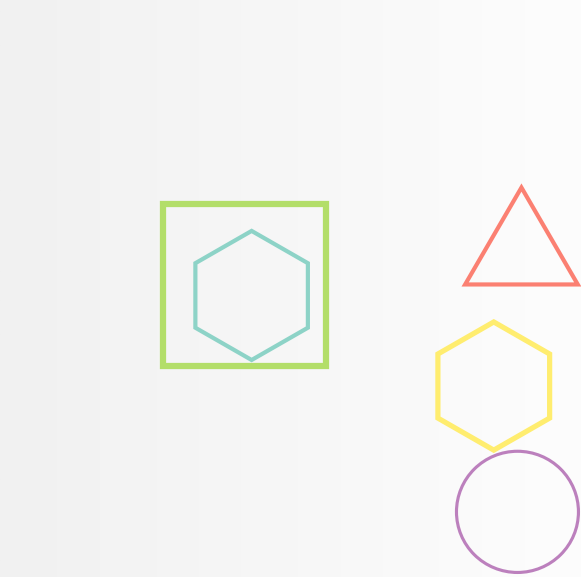[{"shape": "hexagon", "thickness": 2, "radius": 0.56, "center": [0.433, 0.488]}, {"shape": "triangle", "thickness": 2, "radius": 0.56, "center": [0.897, 0.562]}, {"shape": "square", "thickness": 3, "radius": 0.7, "center": [0.421, 0.505]}, {"shape": "circle", "thickness": 1.5, "radius": 0.52, "center": [0.89, 0.113]}, {"shape": "hexagon", "thickness": 2.5, "radius": 0.55, "center": [0.85, 0.331]}]